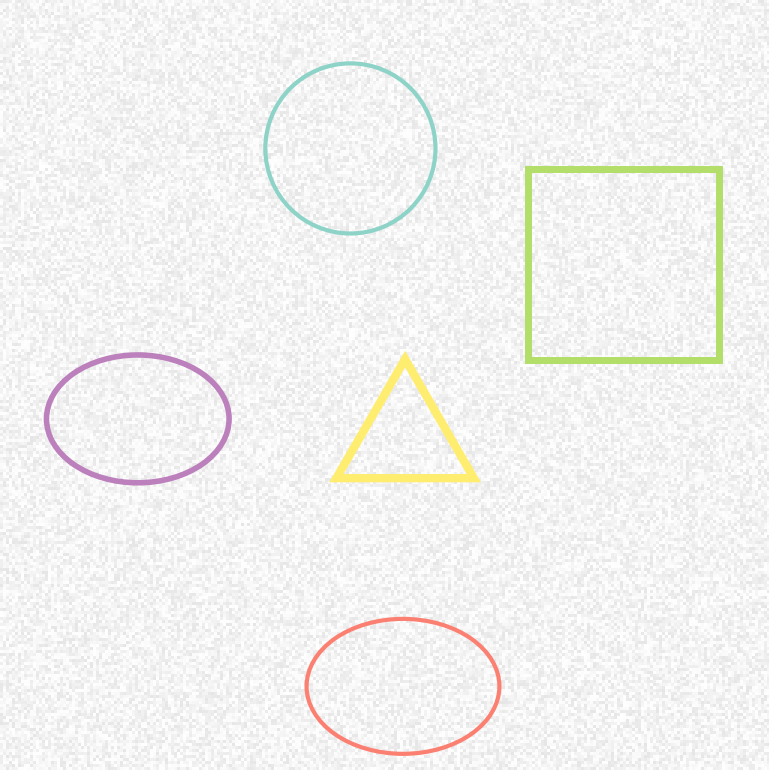[{"shape": "circle", "thickness": 1.5, "radius": 0.55, "center": [0.455, 0.807]}, {"shape": "oval", "thickness": 1.5, "radius": 0.63, "center": [0.523, 0.109]}, {"shape": "square", "thickness": 2.5, "radius": 0.62, "center": [0.81, 0.657]}, {"shape": "oval", "thickness": 2, "radius": 0.59, "center": [0.179, 0.456]}, {"shape": "triangle", "thickness": 3, "radius": 0.52, "center": [0.526, 0.431]}]